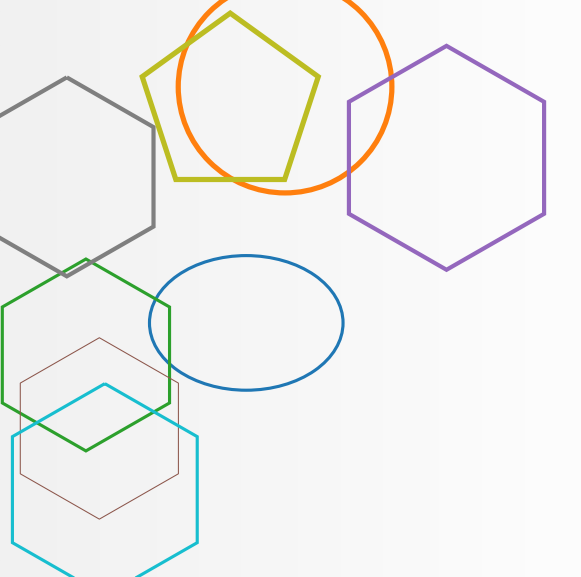[{"shape": "oval", "thickness": 1.5, "radius": 0.83, "center": [0.424, 0.44]}, {"shape": "circle", "thickness": 2.5, "radius": 0.92, "center": [0.49, 0.849]}, {"shape": "hexagon", "thickness": 1.5, "radius": 0.83, "center": [0.148, 0.384]}, {"shape": "hexagon", "thickness": 2, "radius": 0.97, "center": [0.768, 0.726]}, {"shape": "hexagon", "thickness": 0.5, "radius": 0.79, "center": [0.171, 0.257]}, {"shape": "hexagon", "thickness": 2, "radius": 0.86, "center": [0.115, 0.693]}, {"shape": "pentagon", "thickness": 2.5, "radius": 0.8, "center": [0.396, 0.817]}, {"shape": "hexagon", "thickness": 1.5, "radius": 0.92, "center": [0.18, 0.151]}]